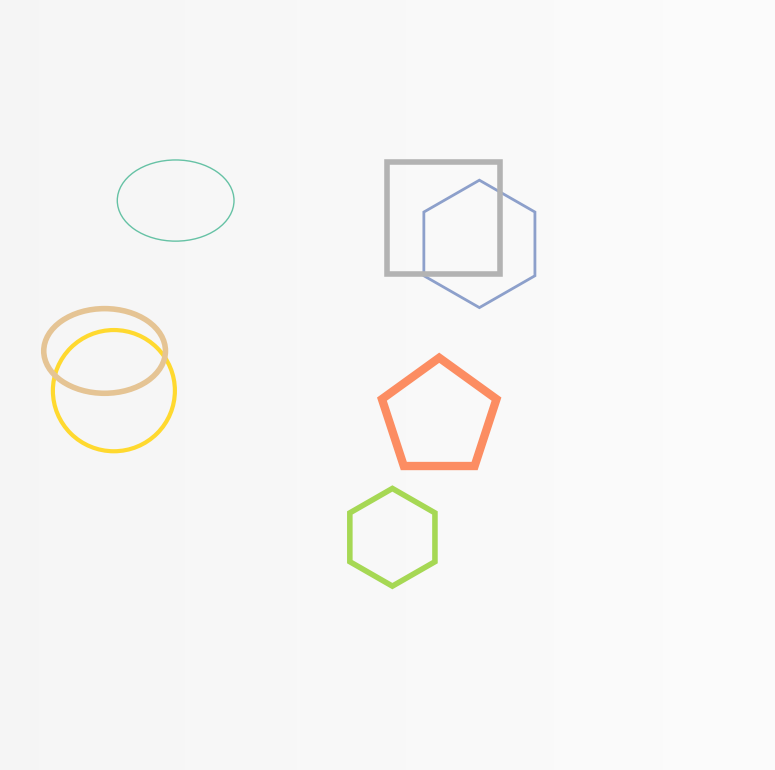[{"shape": "oval", "thickness": 0.5, "radius": 0.38, "center": [0.227, 0.74]}, {"shape": "pentagon", "thickness": 3, "radius": 0.39, "center": [0.567, 0.458]}, {"shape": "hexagon", "thickness": 1, "radius": 0.41, "center": [0.619, 0.683]}, {"shape": "hexagon", "thickness": 2, "radius": 0.32, "center": [0.506, 0.302]}, {"shape": "circle", "thickness": 1.5, "radius": 0.39, "center": [0.147, 0.493]}, {"shape": "oval", "thickness": 2, "radius": 0.39, "center": [0.135, 0.544]}, {"shape": "square", "thickness": 2, "radius": 0.37, "center": [0.572, 0.717]}]